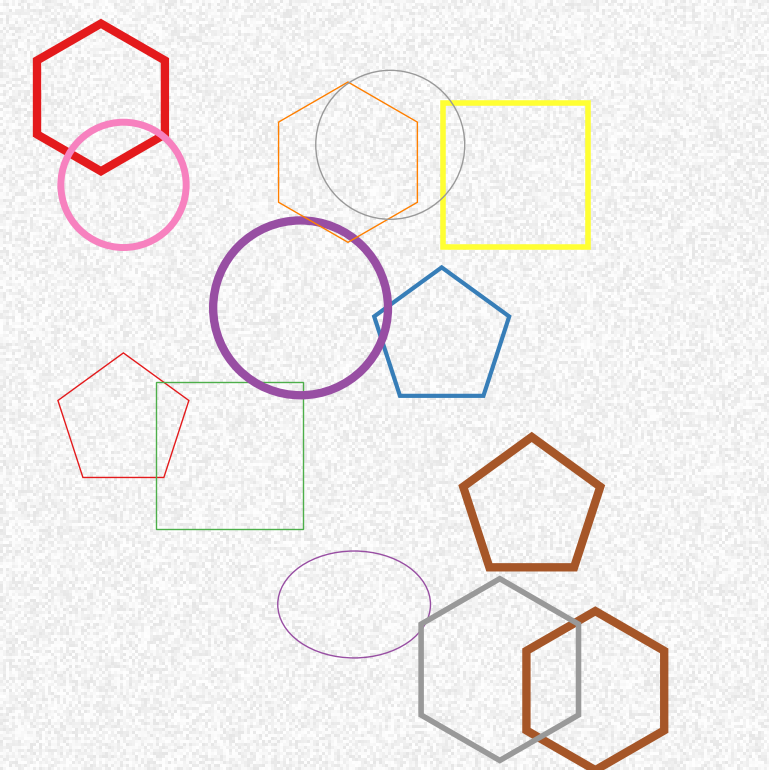[{"shape": "hexagon", "thickness": 3, "radius": 0.48, "center": [0.131, 0.874]}, {"shape": "pentagon", "thickness": 0.5, "radius": 0.45, "center": [0.16, 0.452]}, {"shape": "pentagon", "thickness": 1.5, "radius": 0.46, "center": [0.574, 0.561]}, {"shape": "square", "thickness": 0.5, "radius": 0.48, "center": [0.298, 0.409]}, {"shape": "circle", "thickness": 3, "radius": 0.57, "center": [0.39, 0.6]}, {"shape": "oval", "thickness": 0.5, "radius": 0.5, "center": [0.46, 0.215]}, {"shape": "hexagon", "thickness": 0.5, "radius": 0.52, "center": [0.452, 0.789]}, {"shape": "square", "thickness": 2, "radius": 0.47, "center": [0.669, 0.773]}, {"shape": "hexagon", "thickness": 3, "radius": 0.52, "center": [0.773, 0.103]}, {"shape": "pentagon", "thickness": 3, "radius": 0.47, "center": [0.691, 0.339]}, {"shape": "circle", "thickness": 2.5, "radius": 0.41, "center": [0.16, 0.76]}, {"shape": "circle", "thickness": 0.5, "radius": 0.48, "center": [0.507, 0.812]}, {"shape": "hexagon", "thickness": 2, "radius": 0.59, "center": [0.649, 0.13]}]